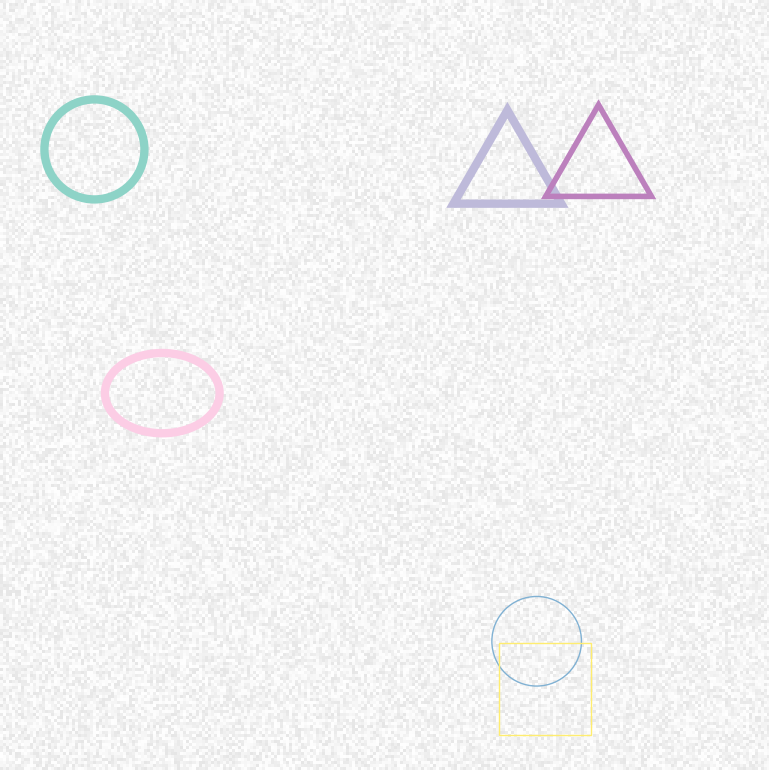[{"shape": "circle", "thickness": 3, "radius": 0.32, "center": [0.123, 0.806]}, {"shape": "triangle", "thickness": 3, "radius": 0.4, "center": [0.659, 0.776]}, {"shape": "circle", "thickness": 0.5, "radius": 0.29, "center": [0.697, 0.167]}, {"shape": "oval", "thickness": 3, "radius": 0.37, "center": [0.211, 0.489]}, {"shape": "triangle", "thickness": 2, "radius": 0.4, "center": [0.777, 0.785]}, {"shape": "square", "thickness": 0.5, "radius": 0.3, "center": [0.708, 0.105]}]